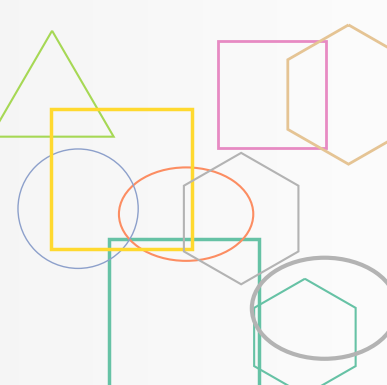[{"shape": "hexagon", "thickness": 1.5, "radius": 0.76, "center": [0.787, 0.125]}, {"shape": "square", "thickness": 2.5, "radius": 0.96, "center": [0.475, 0.185]}, {"shape": "oval", "thickness": 1.5, "radius": 0.87, "center": [0.48, 0.444]}, {"shape": "circle", "thickness": 1, "radius": 0.78, "center": [0.202, 0.458]}, {"shape": "square", "thickness": 2, "radius": 0.7, "center": [0.702, 0.754]}, {"shape": "triangle", "thickness": 1.5, "radius": 0.92, "center": [0.134, 0.737]}, {"shape": "square", "thickness": 2.5, "radius": 0.91, "center": [0.313, 0.534]}, {"shape": "hexagon", "thickness": 2, "radius": 0.9, "center": [0.899, 0.754]}, {"shape": "oval", "thickness": 3, "radius": 0.94, "center": [0.837, 0.199]}, {"shape": "hexagon", "thickness": 1.5, "radius": 0.85, "center": [0.622, 0.432]}]